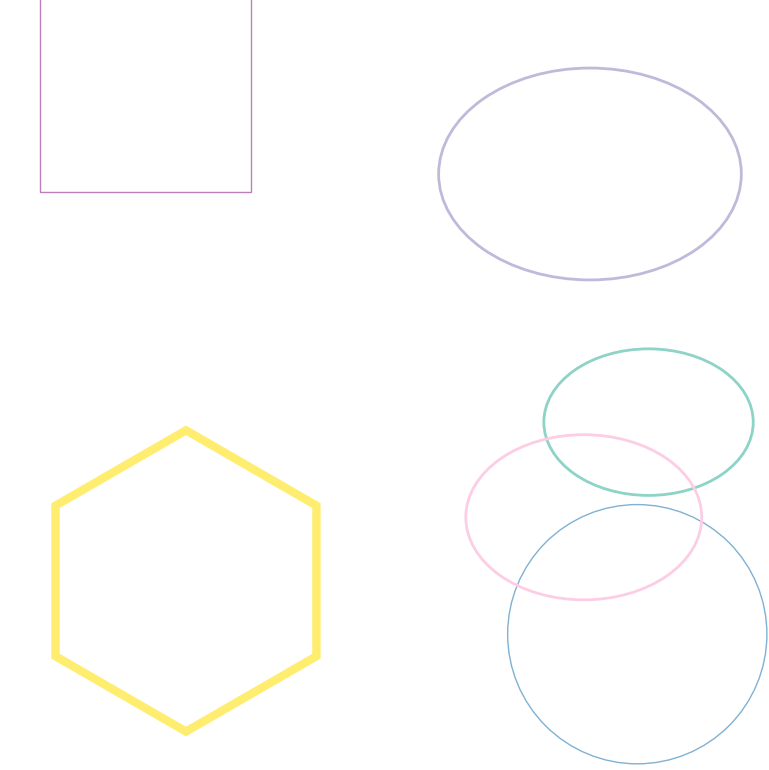[{"shape": "oval", "thickness": 1, "radius": 0.68, "center": [0.842, 0.452]}, {"shape": "oval", "thickness": 1, "radius": 0.98, "center": [0.766, 0.774]}, {"shape": "circle", "thickness": 0.5, "radius": 0.84, "center": [0.828, 0.176]}, {"shape": "oval", "thickness": 1, "radius": 0.77, "center": [0.758, 0.328]}, {"shape": "square", "thickness": 0.5, "radius": 0.68, "center": [0.189, 0.888]}, {"shape": "hexagon", "thickness": 3, "radius": 0.98, "center": [0.242, 0.246]}]